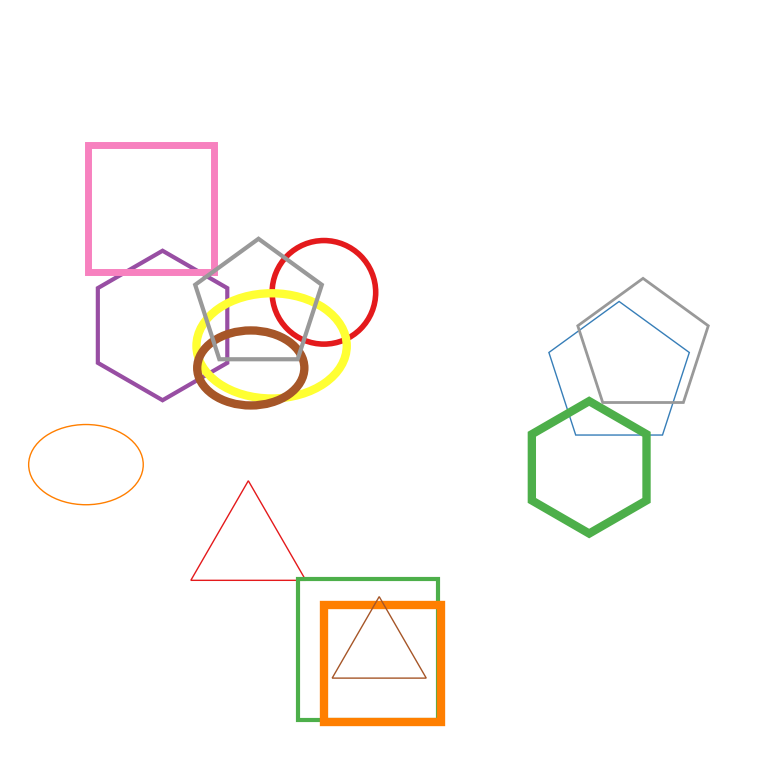[{"shape": "triangle", "thickness": 0.5, "radius": 0.43, "center": [0.322, 0.289]}, {"shape": "circle", "thickness": 2, "radius": 0.34, "center": [0.421, 0.62]}, {"shape": "pentagon", "thickness": 0.5, "radius": 0.48, "center": [0.804, 0.513]}, {"shape": "hexagon", "thickness": 3, "radius": 0.43, "center": [0.765, 0.393]}, {"shape": "square", "thickness": 1.5, "radius": 0.46, "center": [0.478, 0.156]}, {"shape": "hexagon", "thickness": 1.5, "radius": 0.49, "center": [0.211, 0.577]}, {"shape": "oval", "thickness": 0.5, "radius": 0.37, "center": [0.112, 0.397]}, {"shape": "square", "thickness": 3, "radius": 0.38, "center": [0.496, 0.138]}, {"shape": "oval", "thickness": 3, "radius": 0.49, "center": [0.353, 0.551]}, {"shape": "oval", "thickness": 3, "radius": 0.35, "center": [0.326, 0.522]}, {"shape": "triangle", "thickness": 0.5, "radius": 0.35, "center": [0.492, 0.155]}, {"shape": "square", "thickness": 2.5, "radius": 0.41, "center": [0.196, 0.73]}, {"shape": "pentagon", "thickness": 1.5, "radius": 0.43, "center": [0.336, 0.603]}, {"shape": "pentagon", "thickness": 1, "radius": 0.45, "center": [0.835, 0.549]}]